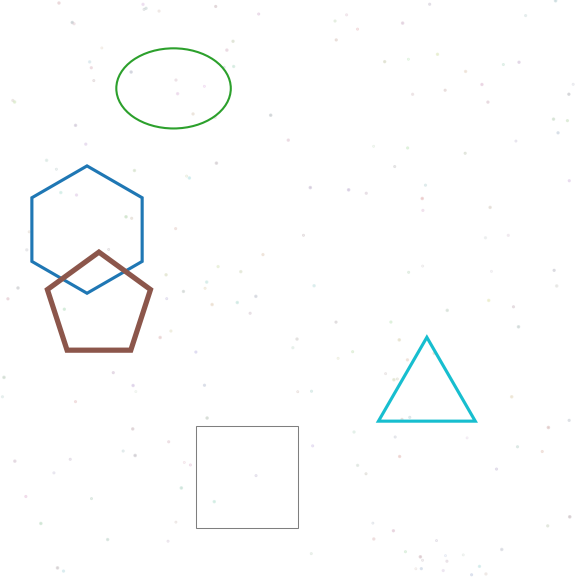[{"shape": "hexagon", "thickness": 1.5, "radius": 0.55, "center": [0.151, 0.602]}, {"shape": "oval", "thickness": 1, "radius": 0.5, "center": [0.301, 0.846]}, {"shape": "pentagon", "thickness": 2.5, "radius": 0.47, "center": [0.171, 0.469]}, {"shape": "square", "thickness": 0.5, "radius": 0.44, "center": [0.427, 0.173]}, {"shape": "triangle", "thickness": 1.5, "radius": 0.48, "center": [0.739, 0.318]}]